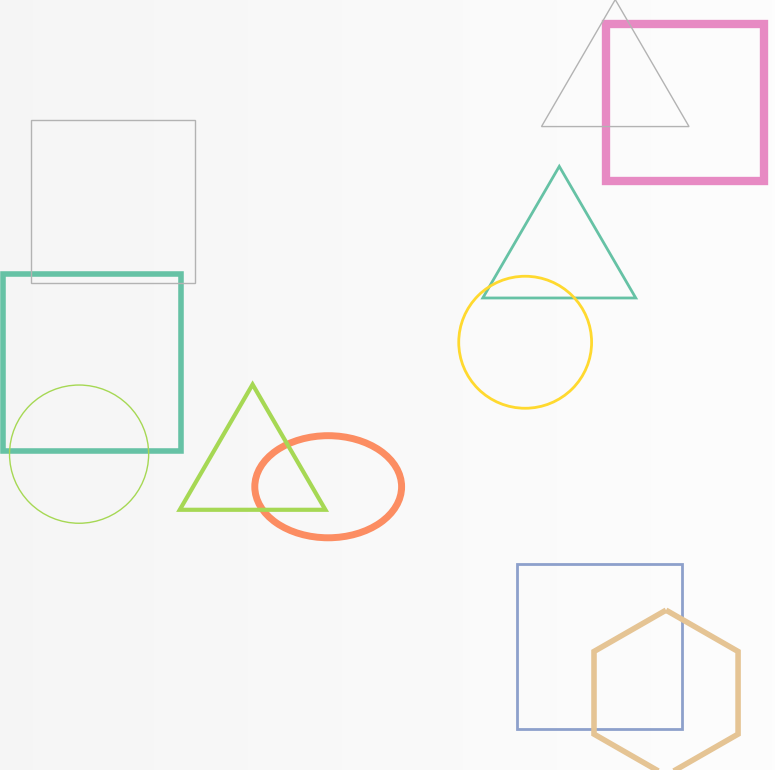[{"shape": "triangle", "thickness": 1, "radius": 0.57, "center": [0.722, 0.67]}, {"shape": "square", "thickness": 2, "radius": 0.58, "center": [0.118, 0.529]}, {"shape": "oval", "thickness": 2.5, "radius": 0.47, "center": [0.423, 0.368]}, {"shape": "square", "thickness": 1, "radius": 0.53, "center": [0.774, 0.161]}, {"shape": "square", "thickness": 3, "radius": 0.51, "center": [0.883, 0.867]}, {"shape": "circle", "thickness": 0.5, "radius": 0.45, "center": [0.102, 0.41]}, {"shape": "triangle", "thickness": 1.5, "radius": 0.54, "center": [0.326, 0.392]}, {"shape": "circle", "thickness": 1, "radius": 0.43, "center": [0.678, 0.556]}, {"shape": "hexagon", "thickness": 2, "radius": 0.54, "center": [0.859, 0.1]}, {"shape": "square", "thickness": 0.5, "radius": 0.53, "center": [0.146, 0.738]}, {"shape": "triangle", "thickness": 0.5, "radius": 0.55, "center": [0.794, 0.891]}]